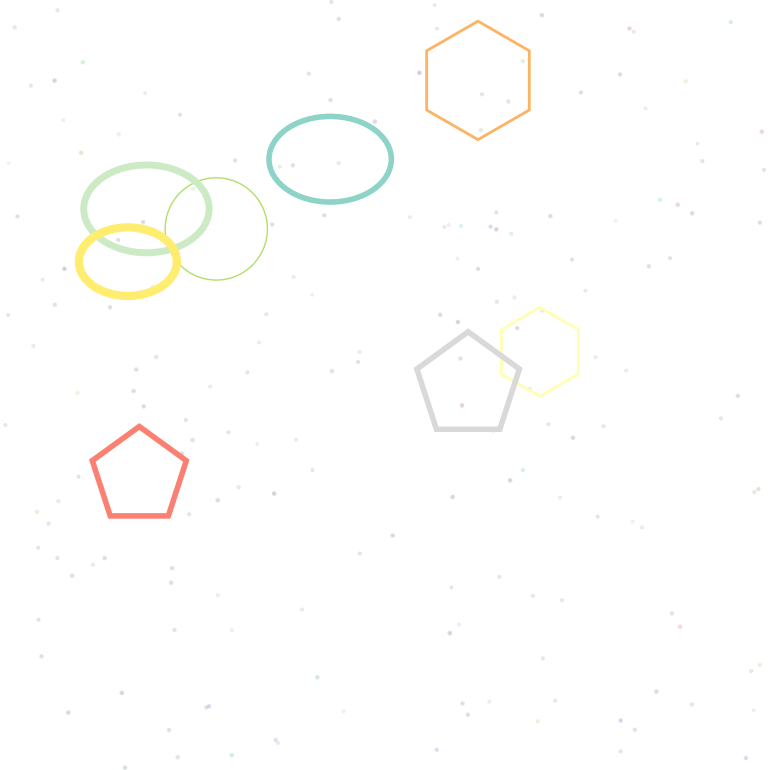[{"shape": "oval", "thickness": 2, "radius": 0.4, "center": [0.429, 0.793]}, {"shape": "hexagon", "thickness": 1, "radius": 0.29, "center": [0.701, 0.543]}, {"shape": "pentagon", "thickness": 2, "radius": 0.32, "center": [0.181, 0.382]}, {"shape": "hexagon", "thickness": 1, "radius": 0.38, "center": [0.621, 0.896]}, {"shape": "circle", "thickness": 0.5, "radius": 0.33, "center": [0.281, 0.703]}, {"shape": "pentagon", "thickness": 2, "radius": 0.35, "center": [0.608, 0.499]}, {"shape": "oval", "thickness": 2.5, "radius": 0.41, "center": [0.19, 0.729]}, {"shape": "oval", "thickness": 3, "radius": 0.32, "center": [0.166, 0.66]}]